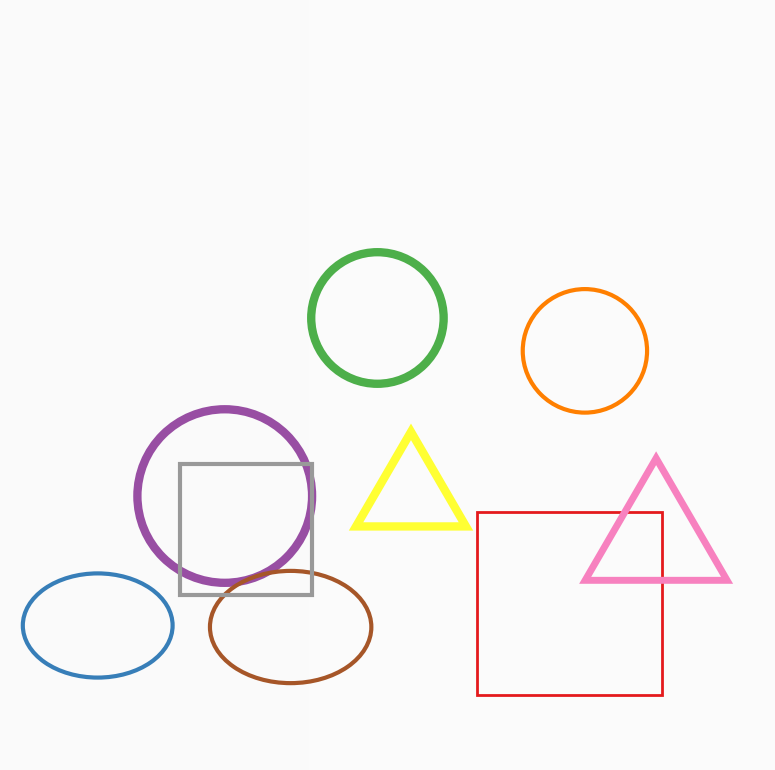[{"shape": "square", "thickness": 1, "radius": 0.59, "center": [0.735, 0.216]}, {"shape": "oval", "thickness": 1.5, "radius": 0.48, "center": [0.126, 0.188]}, {"shape": "circle", "thickness": 3, "radius": 0.43, "center": [0.487, 0.587]}, {"shape": "circle", "thickness": 3, "radius": 0.56, "center": [0.29, 0.356]}, {"shape": "circle", "thickness": 1.5, "radius": 0.4, "center": [0.755, 0.544]}, {"shape": "triangle", "thickness": 3, "radius": 0.41, "center": [0.53, 0.357]}, {"shape": "oval", "thickness": 1.5, "radius": 0.52, "center": [0.375, 0.186]}, {"shape": "triangle", "thickness": 2.5, "radius": 0.53, "center": [0.847, 0.299]}, {"shape": "square", "thickness": 1.5, "radius": 0.43, "center": [0.317, 0.312]}]